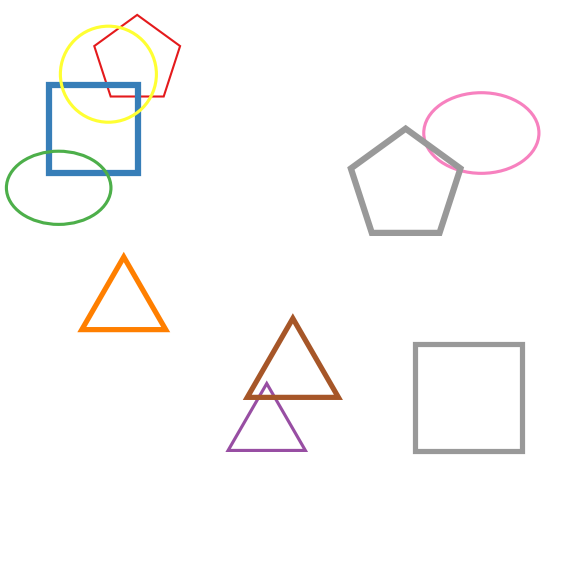[{"shape": "pentagon", "thickness": 1, "radius": 0.39, "center": [0.238, 0.895]}, {"shape": "square", "thickness": 3, "radius": 0.38, "center": [0.161, 0.776]}, {"shape": "oval", "thickness": 1.5, "radius": 0.45, "center": [0.102, 0.674]}, {"shape": "triangle", "thickness": 1.5, "radius": 0.39, "center": [0.462, 0.258]}, {"shape": "triangle", "thickness": 2.5, "radius": 0.42, "center": [0.214, 0.47]}, {"shape": "circle", "thickness": 1.5, "radius": 0.42, "center": [0.188, 0.871]}, {"shape": "triangle", "thickness": 2.5, "radius": 0.46, "center": [0.507, 0.357]}, {"shape": "oval", "thickness": 1.5, "radius": 0.5, "center": [0.834, 0.769]}, {"shape": "square", "thickness": 2.5, "radius": 0.46, "center": [0.811, 0.311]}, {"shape": "pentagon", "thickness": 3, "radius": 0.5, "center": [0.702, 0.677]}]